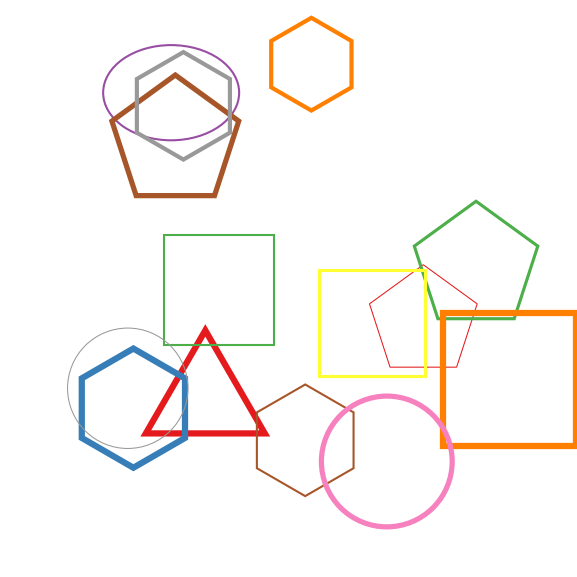[{"shape": "triangle", "thickness": 3, "radius": 0.59, "center": [0.356, 0.308]}, {"shape": "pentagon", "thickness": 0.5, "radius": 0.49, "center": [0.733, 0.443]}, {"shape": "hexagon", "thickness": 3, "radius": 0.52, "center": [0.231, 0.292]}, {"shape": "square", "thickness": 1, "radius": 0.47, "center": [0.38, 0.497]}, {"shape": "pentagon", "thickness": 1.5, "radius": 0.56, "center": [0.824, 0.538]}, {"shape": "oval", "thickness": 1, "radius": 0.59, "center": [0.296, 0.839]}, {"shape": "square", "thickness": 3, "radius": 0.57, "center": [0.882, 0.342]}, {"shape": "hexagon", "thickness": 2, "radius": 0.4, "center": [0.539, 0.888]}, {"shape": "square", "thickness": 1.5, "radius": 0.46, "center": [0.644, 0.44]}, {"shape": "hexagon", "thickness": 1, "radius": 0.48, "center": [0.529, 0.237]}, {"shape": "pentagon", "thickness": 2.5, "radius": 0.58, "center": [0.304, 0.754]}, {"shape": "circle", "thickness": 2.5, "radius": 0.57, "center": [0.67, 0.2]}, {"shape": "hexagon", "thickness": 2, "radius": 0.47, "center": [0.318, 0.816]}, {"shape": "circle", "thickness": 0.5, "radius": 0.52, "center": [0.221, 0.327]}]